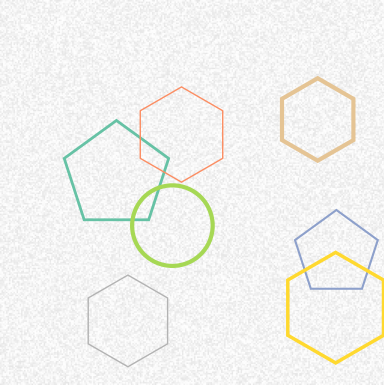[{"shape": "pentagon", "thickness": 2, "radius": 0.71, "center": [0.302, 0.545]}, {"shape": "hexagon", "thickness": 1, "radius": 0.62, "center": [0.471, 0.651]}, {"shape": "pentagon", "thickness": 1.5, "radius": 0.57, "center": [0.874, 0.341]}, {"shape": "circle", "thickness": 3, "radius": 0.52, "center": [0.448, 0.414]}, {"shape": "hexagon", "thickness": 2.5, "radius": 0.72, "center": [0.872, 0.201]}, {"shape": "hexagon", "thickness": 3, "radius": 0.54, "center": [0.825, 0.69]}, {"shape": "hexagon", "thickness": 1, "radius": 0.6, "center": [0.332, 0.166]}]